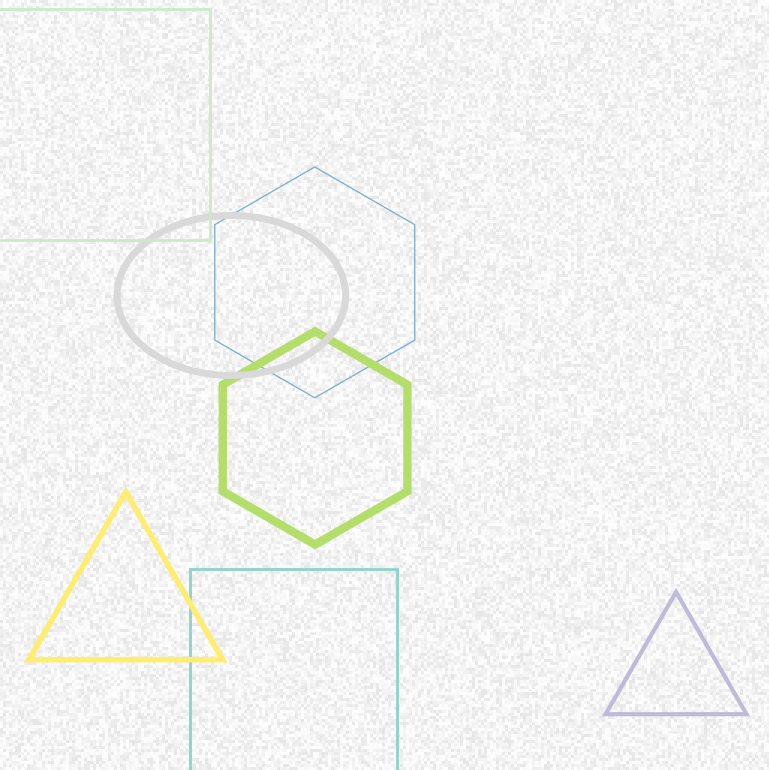[{"shape": "square", "thickness": 1, "radius": 0.67, "center": [0.381, 0.126]}, {"shape": "triangle", "thickness": 1.5, "radius": 0.53, "center": [0.878, 0.125]}, {"shape": "hexagon", "thickness": 0.5, "radius": 0.75, "center": [0.409, 0.633]}, {"shape": "hexagon", "thickness": 3, "radius": 0.69, "center": [0.409, 0.431]}, {"shape": "oval", "thickness": 2.5, "radius": 0.74, "center": [0.3, 0.616]}, {"shape": "square", "thickness": 1, "radius": 0.75, "center": [0.123, 0.838]}, {"shape": "triangle", "thickness": 2, "radius": 0.73, "center": [0.163, 0.216]}]